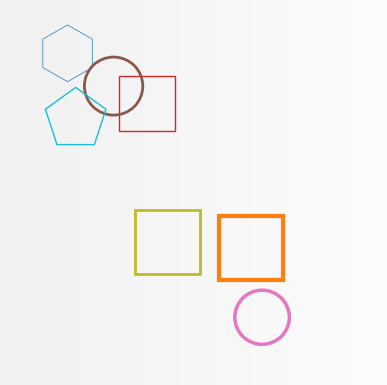[{"shape": "hexagon", "thickness": 0.5, "radius": 0.37, "center": [0.174, 0.861]}, {"shape": "square", "thickness": 3, "radius": 0.41, "center": [0.649, 0.356]}, {"shape": "square", "thickness": 1, "radius": 0.36, "center": [0.38, 0.732]}, {"shape": "circle", "thickness": 2, "radius": 0.38, "center": [0.293, 0.776]}, {"shape": "circle", "thickness": 2.5, "radius": 0.35, "center": [0.676, 0.176]}, {"shape": "square", "thickness": 2, "radius": 0.42, "center": [0.433, 0.373]}, {"shape": "pentagon", "thickness": 1, "radius": 0.41, "center": [0.195, 0.691]}]